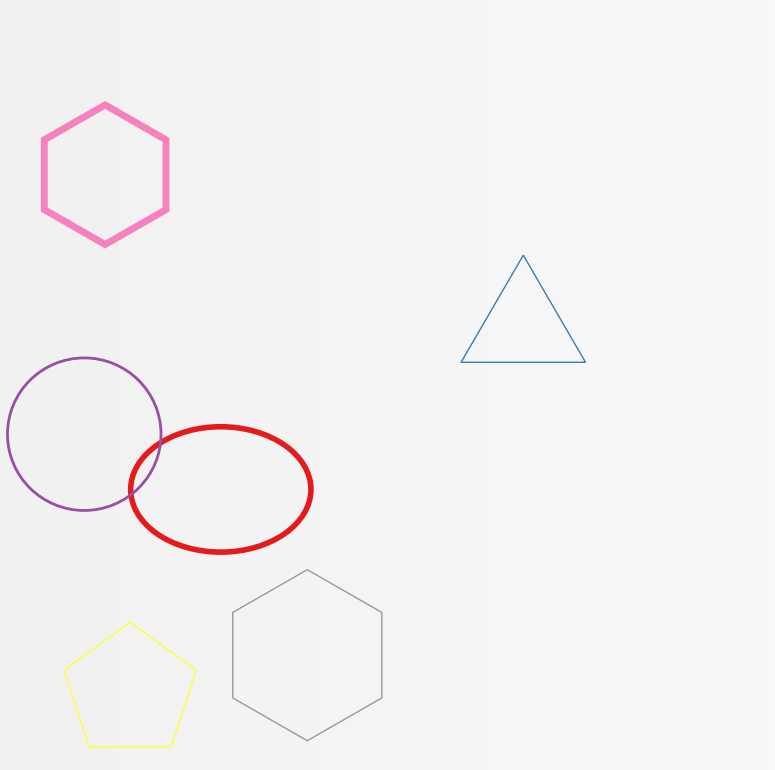[{"shape": "oval", "thickness": 2, "radius": 0.58, "center": [0.285, 0.364]}, {"shape": "triangle", "thickness": 0.5, "radius": 0.46, "center": [0.675, 0.576]}, {"shape": "circle", "thickness": 1, "radius": 0.5, "center": [0.109, 0.436]}, {"shape": "pentagon", "thickness": 0.5, "radius": 0.45, "center": [0.168, 0.102]}, {"shape": "hexagon", "thickness": 2.5, "radius": 0.45, "center": [0.136, 0.773]}, {"shape": "hexagon", "thickness": 0.5, "radius": 0.56, "center": [0.396, 0.149]}]